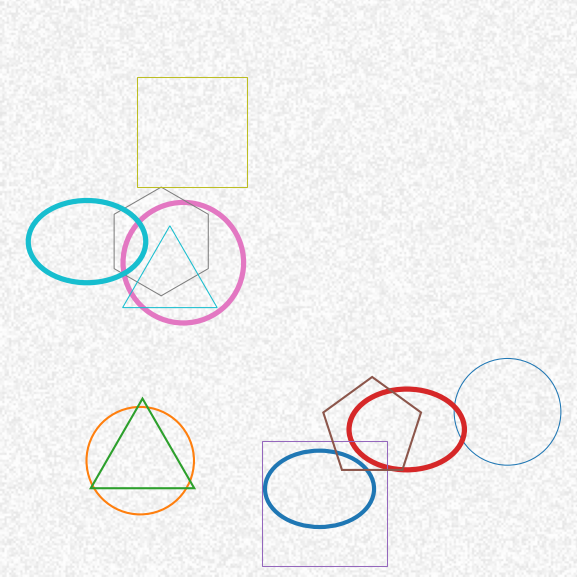[{"shape": "oval", "thickness": 2, "radius": 0.47, "center": [0.553, 0.153]}, {"shape": "circle", "thickness": 0.5, "radius": 0.46, "center": [0.879, 0.286]}, {"shape": "circle", "thickness": 1, "radius": 0.47, "center": [0.243, 0.201]}, {"shape": "triangle", "thickness": 1, "radius": 0.52, "center": [0.247, 0.205]}, {"shape": "oval", "thickness": 2.5, "radius": 0.5, "center": [0.704, 0.255]}, {"shape": "square", "thickness": 0.5, "radius": 0.54, "center": [0.561, 0.127]}, {"shape": "pentagon", "thickness": 1, "radius": 0.44, "center": [0.644, 0.257]}, {"shape": "circle", "thickness": 2.5, "radius": 0.52, "center": [0.317, 0.544]}, {"shape": "hexagon", "thickness": 0.5, "radius": 0.47, "center": [0.279, 0.581]}, {"shape": "square", "thickness": 0.5, "radius": 0.47, "center": [0.332, 0.771]}, {"shape": "triangle", "thickness": 0.5, "radius": 0.47, "center": [0.294, 0.514]}, {"shape": "oval", "thickness": 2.5, "radius": 0.51, "center": [0.151, 0.581]}]